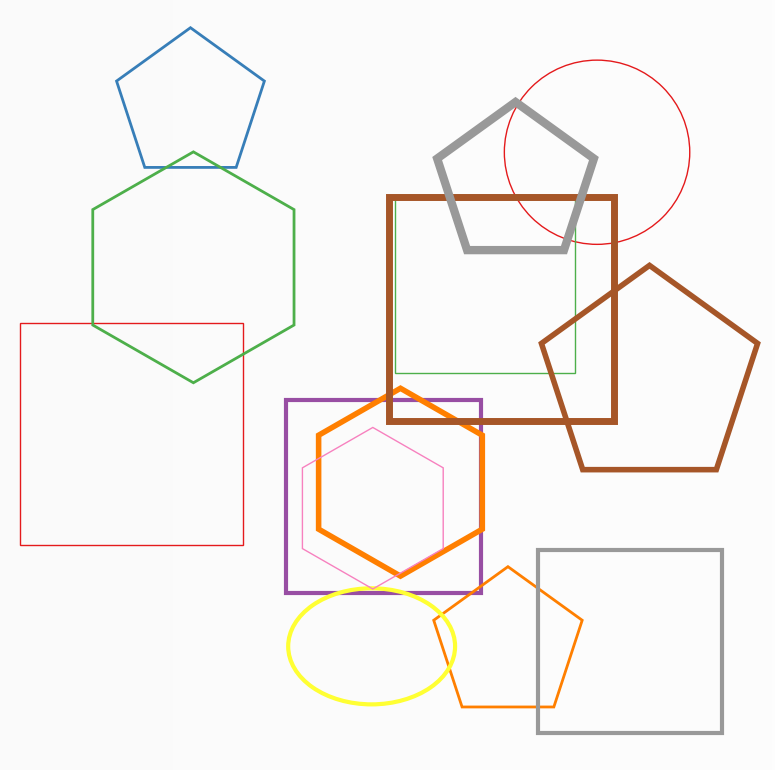[{"shape": "circle", "thickness": 0.5, "radius": 0.6, "center": [0.77, 0.802]}, {"shape": "square", "thickness": 0.5, "radius": 0.72, "center": [0.17, 0.436]}, {"shape": "pentagon", "thickness": 1, "radius": 0.5, "center": [0.246, 0.864]}, {"shape": "hexagon", "thickness": 1, "radius": 0.75, "center": [0.25, 0.653]}, {"shape": "square", "thickness": 0.5, "radius": 0.58, "center": [0.626, 0.631]}, {"shape": "square", "thickness": 1.5, "radius": 0.63, "center": [0.495, 0.355]}, {"shape": "hexagon", "thickness": 2, "radius": 0.61, "center": [0.517, 0.374]}, {"shape": "pentagon", "thickness": 1, "radius": 0.5, "center": [0.655, 0.163]}, {"shape": "oval", "thickness": 1.5, "radius": 0.54, "center": [0.48, 0.161]}, {"shape": "square", "thickness": 2.5, "radius": 0.73, "center": [0.647, 0.598]}, {"shape": "pentagon", "thickness": 2, "radius": 0.73, "center": [0.838, 0.509]}, {"shape": "hexagon", "thickness": 0.5, "radius": 0.52, "center": [0.481, 0.34]}, {"shape": "pentagon", "thickness": 3, "radius": 0.53, "center": [0.665, 0.761]}, {"shape": "square", "thickness": 1.5, "radius": 0.6, "center": [0.813, 0.167]}]